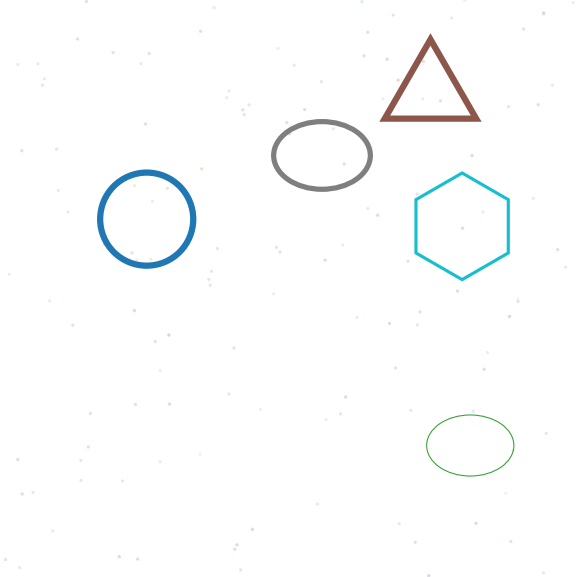[{"shape": "circle", "thickness": 3, "radius": 0.4, "center": [0.254, 0.62]}, {"shape": "oval", "thickness": 0.5, "radius": 0.38, "center": [0.814, 0.228]}, {"shape": "triangle", "thickness": 3, "radius": 0.46, "center": [0.745, 0.839]}, {"shape": "oval", "thickness": 2.5, "radius": 0.42, "center": [0.558, 0.73]}, {"shape": "hexagon", "thickness": 1.5, "radius": 0.46, "center": [0.8, 0.607]}]